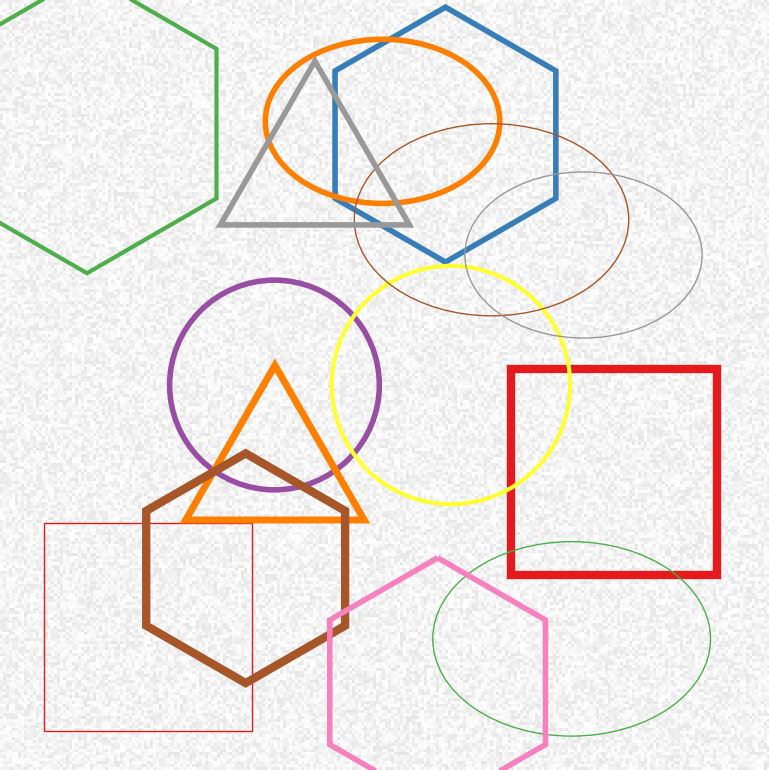[{"shape": "square", "thickness": 3, "radius": 0.67, "center": [0.797, 0.387]}, {"shape": "square", "thickness": 0.5, "radius": 0.67, "center": [0.192, 0.186]}, {"shape": "hexagon", "thickness": 2, "radius": 0.83, "center": [0.579, 0.825]}, {"shape": "oval", "thickness": 0.5, "radius": 0.9, "center": [0.742, 0.17]}, {"shape": "hexagon", "thickness": 1.5, "radius": 0.97, "center": [0.113, 0.839]}, {"shape": "circle", "thickness": 2, "radius": 0.68, "center": [0.356, 0.5]}, {"shape": "triangle", "thickness": 2.5, "radius": 0.67, "center": [0.357, 0.392]}, {"shape": "oval", "thickness": 2, "radius": 0.76, "center": [0.497, 0.842]}, {"shape": "circle", "thickness": 1.5, "radius": 0.77, "center": [0.586, 0.5]}, {"shape": "hexagon", "thickness": 3, "radius": 0.75, "center": [0.319, 0.262]}, {"shape": "oval", "thickness": 0.5, "radius": 0.89, "center": [0.638, 0.715]}, {"shape": "hexagon", "thickness": 2, "radius": 0.81, "center": [0.568, 0.114]}, {"shape": "triangle", "thickness": 2, "radius": 0.71, "center": [0.409, 0.779]}, {"shape": "oval", "thickness": 0.5, "radius": 0.77, "center": [0.758, 0.669]}]